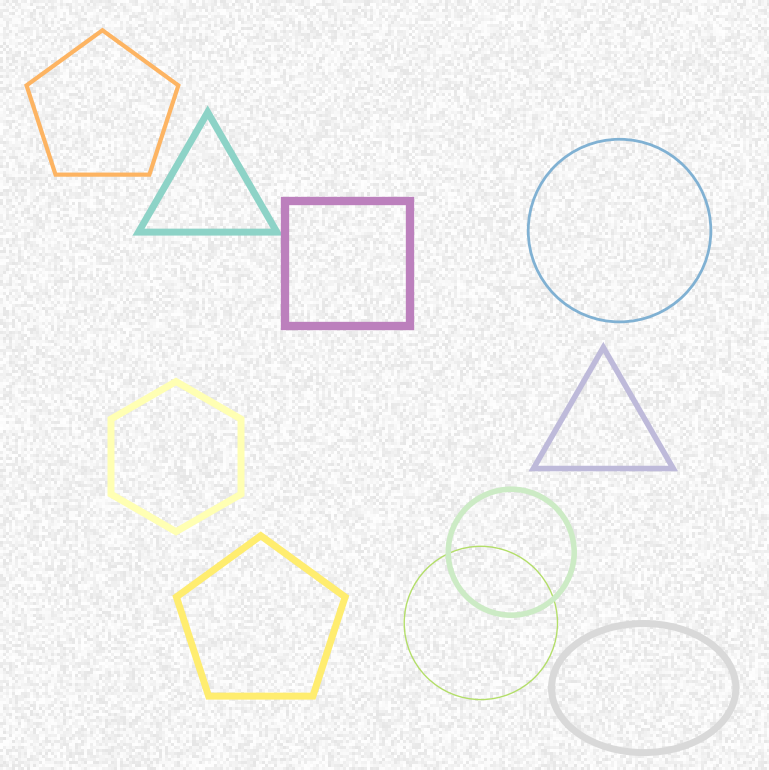[{"shape": "triangle", "thickness": 2.5, "radius": 0.52, "center": [0.27, 0.75]}, {"shape": "hexagon", "thickness": 2.5, "radius": 0.49, "center": [0.229, 0.407]}, {"shape": "triangle", "thickness": 2, "radius": 0.52, "center": [0.784, 0.444]}, {"shape": "circle", "thickness": 1, "radius": 0.59, "center": [0.805, 0.701]}, {"shape": "pentagon", "thickness": 1.5, "radius": 0.52, "center": [0.133, 0.857]}, {"shape": "circle", "thickness": 0.5, "radius": 0.5, "center": [0.624, 0.191]}, {"shape": "oval", "thickness": 2.5, "radius": 0.6, "center": [0.836, 0.106]}, {"shape": "square", "thickness": 3, "radius": 0.41, "center": [0.452, 0.658]}, {"shape": "circle", "thickness": 2, "radius": 0.41, "center": [0.664, 0.283]}, {"shape": "pentagon", "thickness": 2.5, "radius": 0.58, "center": [0.339, 0.189]}]